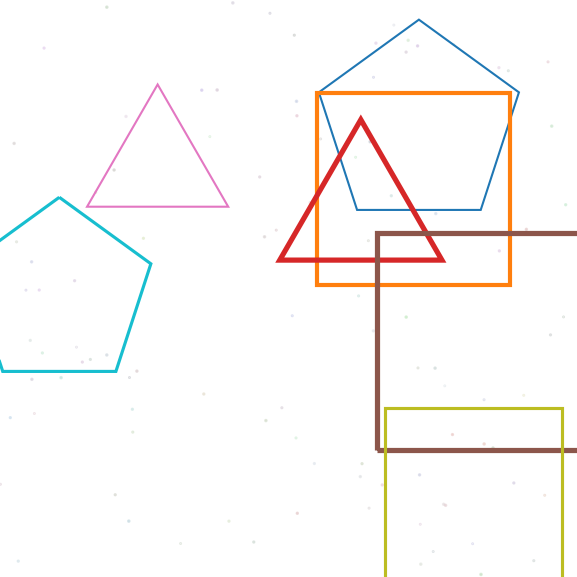[{"shape": "pentagon", "thickness": 1, "radius": 0.91, "center": [0.725, 0.783]}, {"shape": "square", "thickness": 2, "radius": 0.83, "center": [0.716, 0.672]}, {"shape": "triangle", "thickness": 2.5, "radius": 0.81, "center": [0.625, 0.63]}, {"shape": "square", "thickness": 2.5, "radius": 0.94, "center": [0.842, 0.408]}, {"shape": "triangle", "thickness": 1, "radius": 0.71, "center": [0.273, 0.712]}, {"shape": "square", "thickness": 1.5, "radius": 0.77, "center": [0.821, 0.139]}, {"shape": "pentagon", "thickness": 1.5, "radius": 0.83, "center": [0.103, 0.491]}]